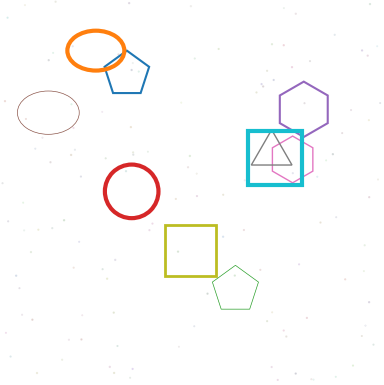[{"shape": "pentagon", "thickness": 1.5, "radius": 0.3, "center": [0.329, 0.808]}, {"shape": "oval", "thickness": 3, "radius": 0.37, "center": [0.249, 0.868]}, {"shape": "pentagon", "thickness": 0.5, "radius": 0.31, "center": [0.612, 0.248]}, {"shape": "circle", "thickness": 3, "radius": 0.35, "center": [0.342, 0.503]}, {"shape": "hexagon", "thickness": 1.5, "radius": 0.36, "center": [0.789, 0.716]}, {"shape": "oval", "thickness": 0.5, "radius": 0.4, "center": [0.125, 0.707]}, {"shape": "hexagon", "thickness": 1, "radius": 0.3, "center": [0.76, 0.586]}, {"shape": "triangle", "thickness": 1, "radius": 0.31, "center": [0.706, 0.602]}, {"shape": "square", "thickness": 2, "radius": 0.34, "center": [0.495, 0.35]}, {"shape": "square", "thickness": 3, "radius": 0.35, "center": [0.713, 0.59]}]